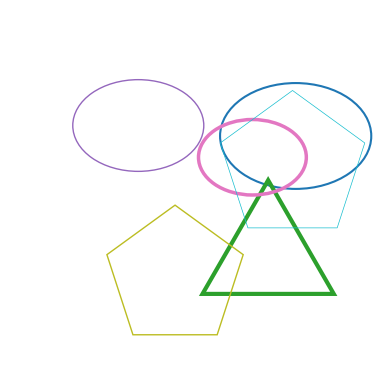[{"shape": "oval", "thickness": 1.5, "radius": 0.98, "center": [0.768, 0.647]}, {"shape": "triangle", "thickness": 3, "radius": 0.98, "center": [0.696, 0.335]}, {"shape": "oval", "thickness": 1, "radius": 0.85, "center": [0.359, 0.674]}, {"shape": "oval", "thickness": 2.5, "radius": 0.7, "center": [0.656, 0.592]}, {"shape": "pentagon", "thickness": 1, "radius": 0.93, "center": [0.455, 0.281]}, {"shape": "pentagon", "thickness": 0.5, "radius": 0.99, "center": [0.76, 0.568]}]